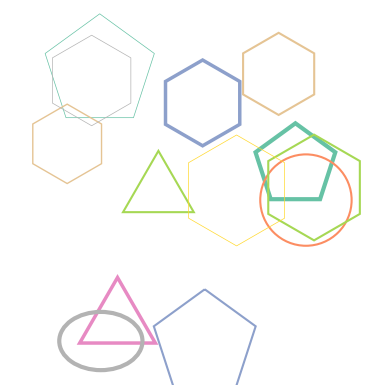[{"shape": "pentagon", "thickness": 0.5, "radius": 0.75, "center": [0.259, 0.815]}, {"shape": "pentagon", "thickness": 3, "radius": 0.55, "center": [0.767, 0.571]}, {"shape": "circle", "thickness": 1.5, "radius": 0.59, "center": [0.795, 0.48]}, {"shape": "hexagon", "thickness": 2.5, "radius": 0.56, "center": [0.526, 0.733]}, {"shape": "pentagon", "thickness": 1.5, "radius": 0.7, "center": [0.532, 0.11]}, {"shape": "triangle", "thickness": 2.5, "radius": 0.57, "center": [0.305, 0.166]}, {"shape": "hexagon", "thickness": 1.5, "radius": 0.69, "center": [0.816, 0.513]}, {"shape": "triangle", "thickness": 1.5, "radius": 0.53, "center": [0.411, 0.502]}, {"shape": "hexagon", "thickness": 0.5, "radius": 0.72, "center": [0.614, 0.505]}, {"shape": "hexagon", "thickness": 1.5, "radius": 0.53, "center": [0.724, 0.808]}, {"shape": "hexagon", "thickness": 1, "radius": 0.52, "center": [0.174, 0.626]}, {"shape": "hexagon", "thickness": 0.5, "radius": 0.59, "center": [0.238, 0.791]}, {"shape": "oval", "thickness": 3, "radius": 0.54, "center": [0.262, 0.114]}]